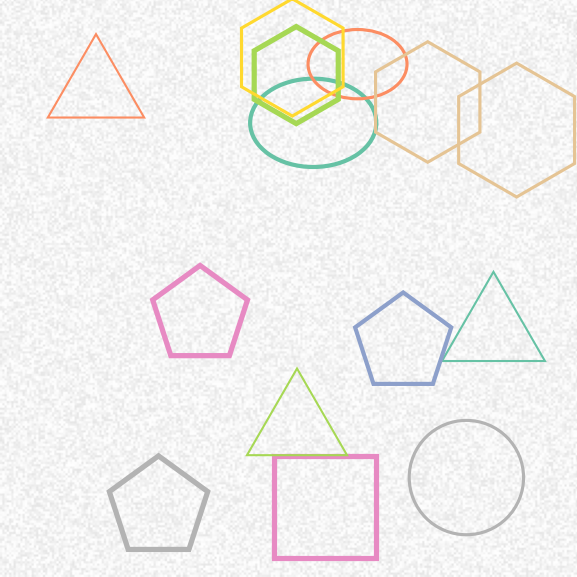[{"shape": "oval", "thickness": 2, "radius": 0.55, "center": [0.542, 0.786]}, {"shape": "triangle", "thickness": 1, "radius": 0.51, "center": [0.854, 0.425]}, {"shape": "triangle", "thickness": 1, "radius": 0.48, "center": [0.166, 0.844]}, {"shape": "oval", "thickness": 1.5, "radius": 0.43, "center": [0.619, 0.888]}, {"shape": "pentagon", "thickness": 2, "radius": 0.44, "center": [0.698, 0.405]}, {"shape": "square", "thickness": 2.5, "radius": 0.44, "center": [0.563, 0.121]}, {"shape": "pentagon", "thickness": 2.5, "radius": 0.43, "center": [0.346, 0.453]}, {"shape": "hexagon", "thickness": 2.5, "radius": 0.42, "center": [0.513, 0.869]}, {"shape": "triangle", "thickness": 1, "radius": 0.5, "center": [0.514, 0.261]}, {"shape": "hexagon", "thickness": 1.5, "radius": 0.51, "center": [0.506, 0.9]}, {"shape": "hexagon", "thickness": 1.5, "radius": 0.52, "center": [0.741, 0.823]}, {"shape": "hexagon", "thickness": 1.5, "radius": 0.58, "center": [0.895, 0.774]}, {"shape": "pentagon", "thickness": 2.5, "radius": 0.45, "center": [0.275, 0.12]}, {"shape": "circle", "thickness": 1.5, "radius": 0.5, "center": [0.808, 0.172]}]